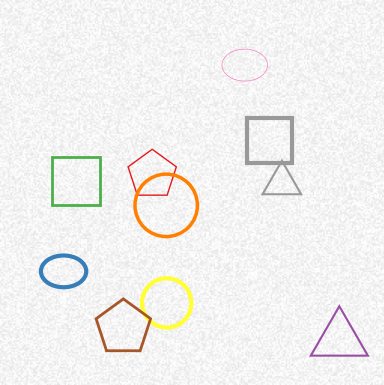[{"shape": "pentagon", "thickness": 1, "radius": 0.33, "center": [0.395, 0.546]}, {"shape": "oval", "thickness": 3, "radius": 0.29, "center": [0.165, 0.295]}, {"shape": "square", "thickness": 2, "radius": 0.31, "center": [0.197, 0.53]}, {"shape": "triangle", "thickness": 1.5, "radius": 0.43, "center": [0.881, 0.119]}, {"shape": "circle", "thickness": 2.5, "radius": 0.41, "center": [0.432, 0.467]}, {"shape": "circle", "thickness": 3, "radius": 0.32, "center": [0.433, 0.213]}, {"shape": "pentagon", "thickness": 2, "radius": 0.37, "center": [0.32, 0.149]}, {"shape": "oval", "thickness": 0.5, "radius": 0.3, "center": [0.636, 0.831]}, {"shape": "square", "thickness": 3, "radius": 0.29, "center": [0.701, 0.635]}, {"shape": "triangle", "thickness": 1.5, "radius": 0.29, "center": [0.732, 0.524]}]